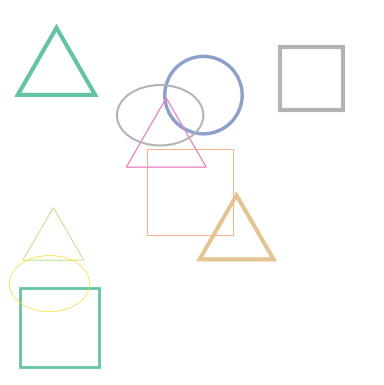[{"shape": "square", "thickness": 2, "radius": 0.52, "center": [0.154, 0.149]}, {"shape": "triangle", "thickness": 3, "radius": 0.58, "center": [0.147, 0.812]}, {"shape": "square", "thickness": 0.5, "radius": 0.56, "center": [0.493, 0.502]}, {"shape": "circle", "thickness": 2.5, "radius": 0.5, "center": [0.529, 0.753]}, {"shape": "triangle", "thickness": 1, "radius": 0.6, "center": [0.432, 0.626]}, {"shape": "triangle", "thickness": 0.5, "radius": 0.46, "center": [0.139, 0.37]}, {"shape": "oval", "thickness": 0.5, "radius": 0.52, "center": [0.129, 0.263]}, {"shape": "triangle", "thickness": 3, "radius": 0.55, "center": [0.614, 0.382]}, {"shape": "oval", "thickness": 1.5, "radius": 0.56, "center": [0.416, 0.701]}, {"shape": "square", "thickness": 3, "radius": 0.41, "center": [0.809, 0.795]}]